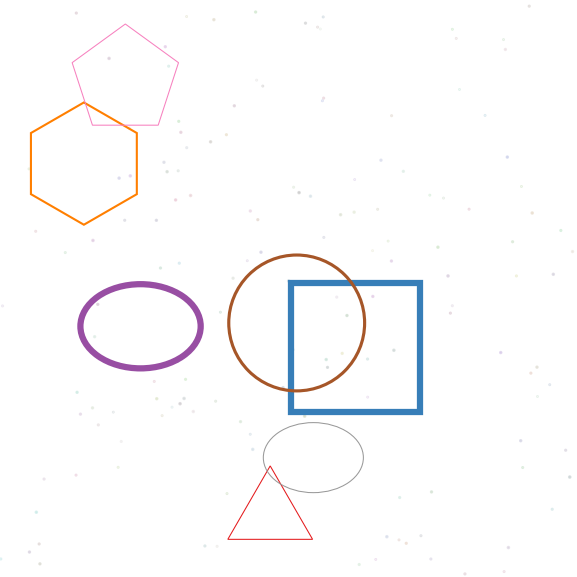[{"shape": "triangle", "thickness": 0.5, "radius": 0.42, "center": [0.468, 0.108]}, {"shape": "square", "thickness": 3, "radius": 0.56, "center": [0.616, 0.397]}, {"shape": "oval", "thickness": 3, "radius": 0.52, "center": [0.243, 0.434]}, {"shape": "hexagon", "thickness": 1, "radius": 0.53, "center": [0.145, 0.716]}, {"shape": "circle", "thickness": 1.5, "radius": 0.59, "center": [0.514, 0.44]}, {"shape": "pentagon", "thickness": 0.5, "radius": 0.48, "center": [0.217, 0.861]}, {"shape": "oval", "thickness": 0.5, "radius": 0.43, "center": [0.543, 0.207]}]